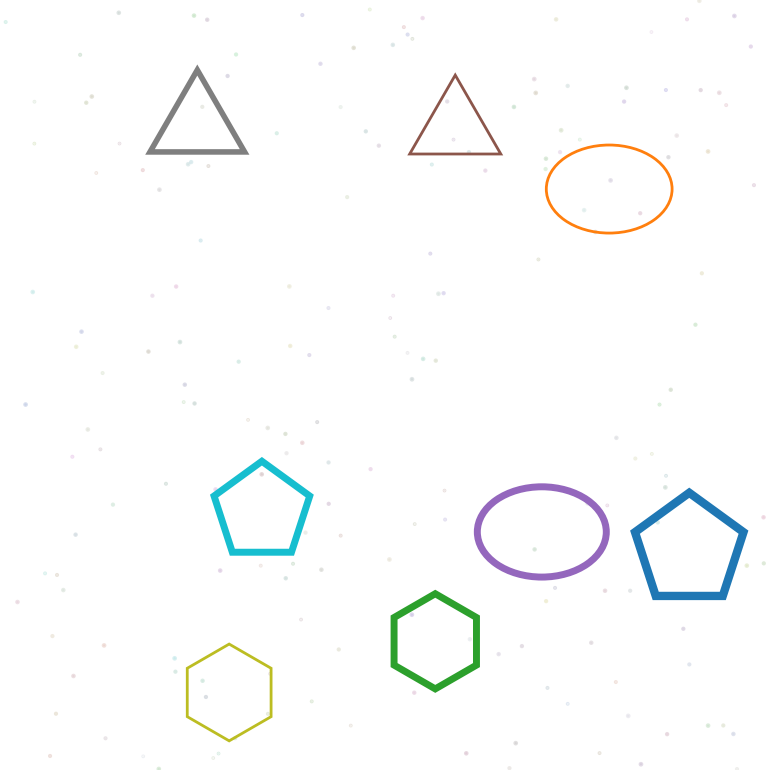[{"shape": "pentagon", "thickness": 3, "radius": 0.37, "center": [0.895, 0.286]}, {"shape": "oval", "thickness": 1, "radius": 0.41, "center": [0.791, 0.754]}, {"shape": "hexagon", "thickness": 2.5, "radius": 0.31, "center": [0.565, 0.167]}, {"shape": "oval", "thickness": 2.5, "radius": 0.42, "center": [0.704, 0.309]}, {"shape": "triangle", "thickness": 1, "radius": 0.34, "center": [0.591, 0.834]}, {"shape": "triangle", "thickness": 2, "radius": 0.35, "center": [0.256, 0.838]}, {"shape": "hexagon", "thickness": 1, "radius": 0.31, "center": [0.298, 0.101]}, {"shape": "pentagon", "thickness": 2.5, "radius": 0.33, "center": [0.34, 0.336]}]